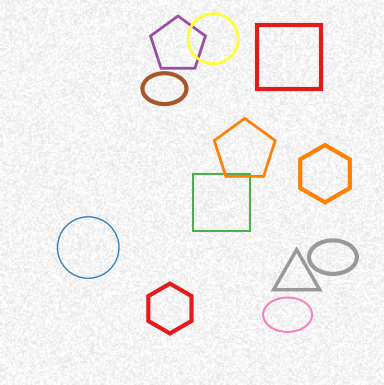[{"shape": "hexagon", "thickness": 3, "radius": 0.32, "center": [0.441, 0.199]}, {"shape": "square", "thickness": 3, "radius": 0.41, "center": [0.75, 0.852]}, {"shape": "circle", "thickness": 1, "radius": 0.4, "center": [0.229, 0.357]}, {"shape": "square", "thickness": 1.5, "radius": 0.37, "center": [0.575, 0.475]}, {"shape": "pentagon", "thickness": 2, "radius": 0.37, "center": [0.462, 0.883]}, {"shape": "hexagon", "thickness": 3, "radius": 0.37, "center": [0.844, 0.549]}, {"shape": "pentagon", "thickness": 2, "radius": 0.42, "center": [0.636, 0.609]}, {"shape": "circle", "thickness": 2, "radius": 0.33, "center": [0.554, 0.899]}, {"shape": "oval", "thickness": 3, "radius": 0.29, "center": [0.427, 0.77]}, {"shape": "oval", "thickness": 1.5, "radius": 0.32, "center": [0.747, 0.183]}, {"shape": "oval", "thickness": 3, "radius": 0.31, "center": [0.865, 0.332]}, {"shape": "triangle", "thickness": 2.5, "radius": 0.35, "center": [0.77, 0.282]}]